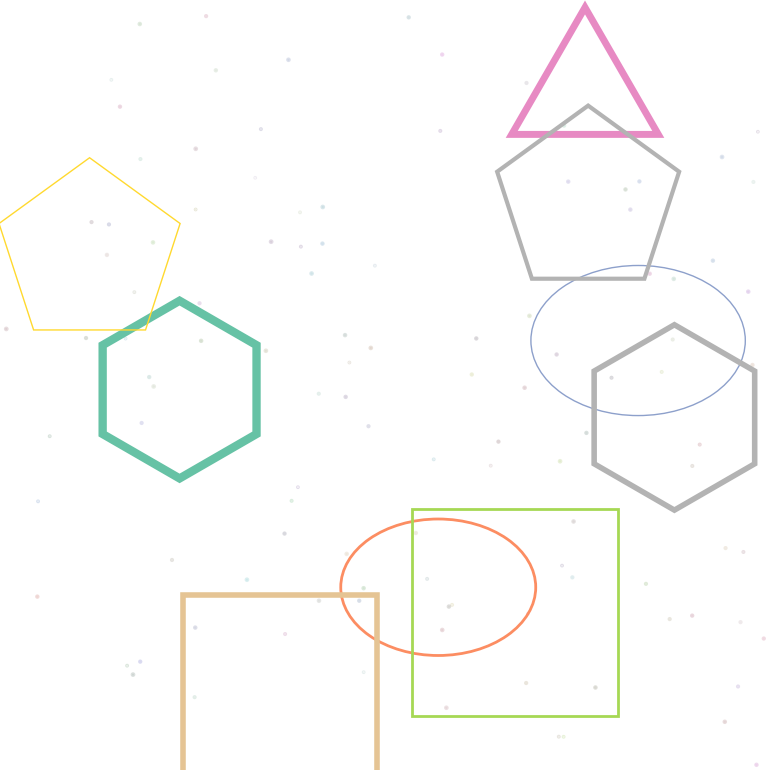[{"shape": "hexagon", "thickness": 3, "radius": 0.58, "center": [0.233, 0.494]}, {"shape": "oval", "thickness": 1, "radius": 0.63, "center": [0.569, 0.237]}, {"shape": "oval", "thickness": 0.5, "radius": 0.7, "center": [0.829, 0.558]}, {"shape": "triangle", "thickness": 2.5, "radius": 0.55, "center": [0.76, 0.88]}, {"shape": "square", "thickness": 1, "radius": 0.67, "center": [0.669, 0.205]}, {"shape": "pentagon", "thickness": 0.5, "radius": 0.62, "center": [0.116, 0.672]}, {"shape": "square", "thickness": 2, "radius": 0.63, "center": [0.364, 0.101]}, {"shape": "pentagon", "thickness": 1.5, "radius": 0.62, "center": [0.764, 0.739]}, {"shape": "hexagon", "thickness": 2, "radius": 0.6, "center": [0.876, 0.458]}]